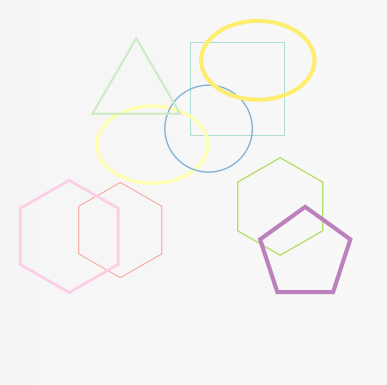[{"shape": "square", "thickness": 0.5, "radius": 0.6, "center": [0.611, 0.77]}, {"shape": "oval", "thickness": 2.5, "radius": 0.72, "center": [0.393, 0.624]}, {"shape": "hexagon", "thickness": 0.5, "radius": 0.62, "center": [0.31, 0.402]}, {"shape": "circle", "thickness": 1, "radius": 0.56, "center": [0.538, 0.666]}, {"shape": "hexagon", "thickness": 1, "radius": 0.63, "center": [0.723, 0.464]}, {"shape": "hexagon", "thickness": 2, "radius": 0.73, "center": [0.179, 0.386]}, {"shape": "pentagon", "thickness": 3, "radius": 0.61, "center": [0.788, 0.34]}, {"shape": "triangle", "thickness": 1.5, "radius": 0.65, "center": [0.352, 0.77]}, {"shape": "oval", "thickness": 3, "radius": 0.73, "center": [0.665, 0.843]}]